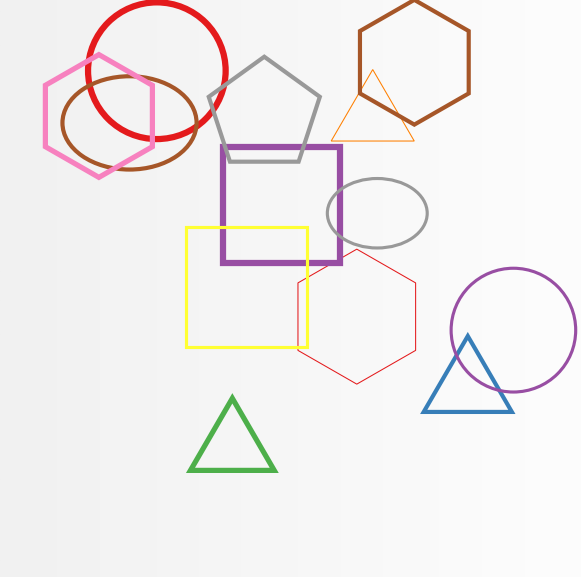[{"shape": "circle", "thickness": 3, "radius": 0.59, "center": [0.27, 0.877]}, {"shape": "hexagon", "thickness": 0.5, "radius": 0.58, "center": [0.614, 0.451]}, {"shape": "triangle", "thickness": 2, "radius": 0.44, "center": [0.805, 0.33]}, {"shape": "triangle", "thickness": 2.5, "radius": 0.42, "center": [0.4, 0.226]}, {"shape": "circle", "thickness": 1.5, "radius": 0.54, "center": [0.883, 0.427]}, {"shape": "square", "thickness": 3, "radius": 0.5, "center": [0.484, 0.645]}, {"shape": "triangle", "thickness": 0.5, "radius": 0.41, "center": [0.641, 0.796]}, {"shape": "square", "thickness": 1.5, "radius": 0.52, "center": [0.424, 0.502]}, {"shape": "oval", "thickness": 2, "radius": 0.58, "center": [0.223, 0.786]}, {"shape": "hexagon", "thickness": 2, "radius": 0.54, "center": [0.713, 0.891]}, {"shape": "hexagon", "thickness": 2.5, "radius": 0.53, "center": [0.17, 0.798]}, {"shape": "pentagon", "thickness": 2, "radius": 0.5, "center": [0.455, 0.8]}, {"shape": "oval", "thickness": 1.5, "radius": 0.43, "center": [0.649, 0.63]}]